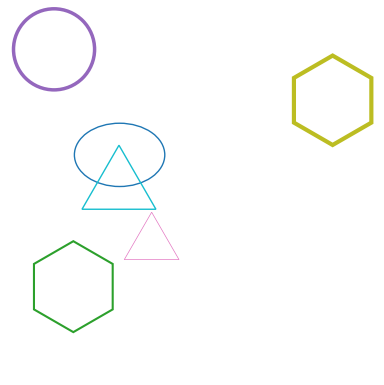[{"shape": "oval", "thickness": 1, "radius": 0.59, "center": [0.311, 0.598]}, {"shape": "hexagon", "thickness": 1.5, "radius": 0.59, "center": [0.19, 0.255]}, {"shape": "circle", "thickness": 2.5, "radius": 0.53, "center": [0.14, 0.872]}, {"shape": "triangle", "thickness": 0.5, "radius": 0.41, "center": [0.394, 0.367]}, {"shape": "hexagon", "thickness": 3, "radius": 0.58, "center": [0.864, 0.74]}, {"shape": "triangle", "thickness": 1, "radius": 0.55, "center": [0.309, 0.512]}]